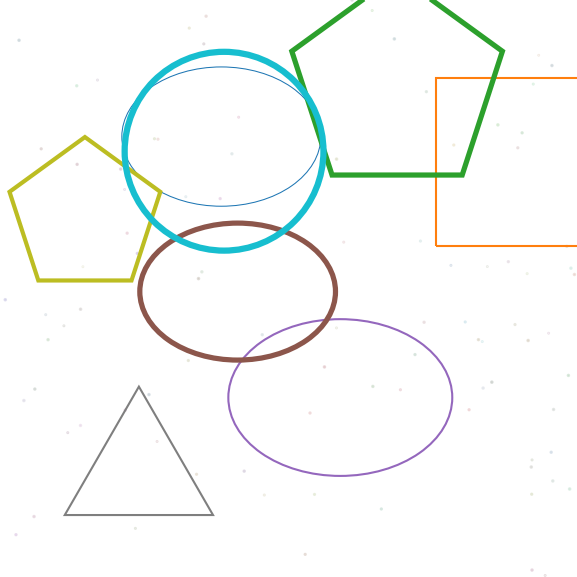[{"shape": "oval", "thickness": 0.5, "radius": 0.86, "center": [0.383, 0.763]}, {"shape": "square", "thickness": 1, "radius": 0.73, "center": [0.9, 0.719]}, {"shape": "pentagon", "thickness": 2.5, "radius": 0.96, "center": [0.688, 0.851]}, {"shape": "oval", "thickness": 1, "radius": 0.97, "center": [0.589, 0.311]}, {"shape": "oval", "thickness": 2.5, "radius": 0.85, "center": [0.412, 0.494]}, {"shape": "triangle", "thickness": 1, "radius": 0.74, "center": [0.241, 0.181]}, {"shape": "pentagon", "thickness": 2, "radius": 0.69, "center": [0.147, 0.625]}, {"shape": "circle", "thickness": 3, "radius": 0.86, "center": [0.388, 0.737]}]